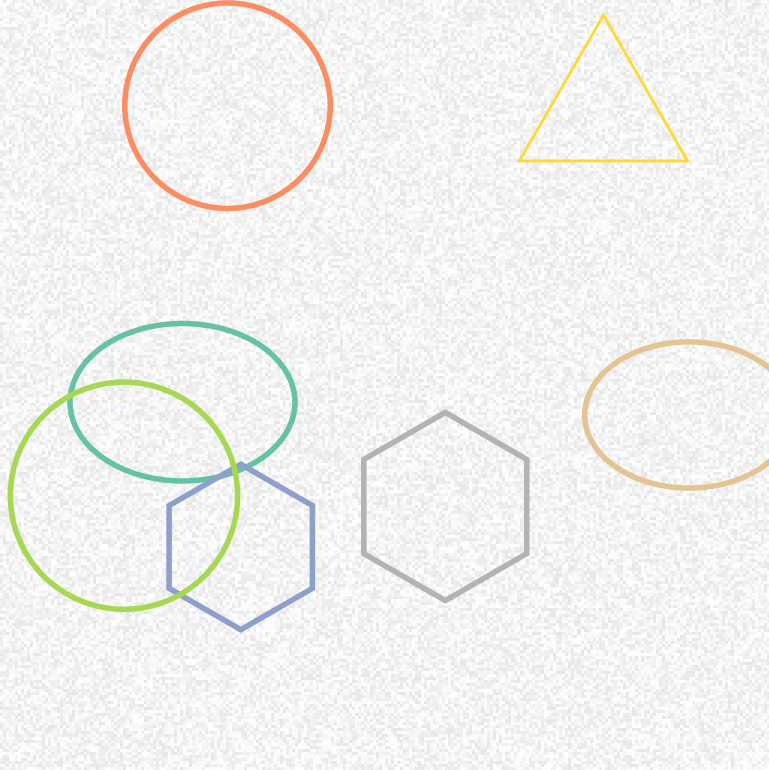[{"shape": "oval", "thickness": 2, "radius": 0.73, "center": [0.237, 0.478]}, {"shape": "circle", "thickness": 2, "radius": 0.67, "center": [0.295, 0.863]}, {"shape": "hexagon", "thickness": 2, "radius": 0.54, "center": [0.313, 0.29]}, {"shape": "circle", "thickness": 2, "radius": 0.74, "center": [0.161, 0.356]}, {"shape": "triangle", "thickness": 1, "radius": 0.63, "center": [0.784, 0.854]}, {"shape": "oval", "thickness": 2, "radius": 0.68, "center": [0.895, 0.461]}, {"shape": "hexagon", "thickness": 2, "radius": 0.61, "center": [0.578, 0.342]}]